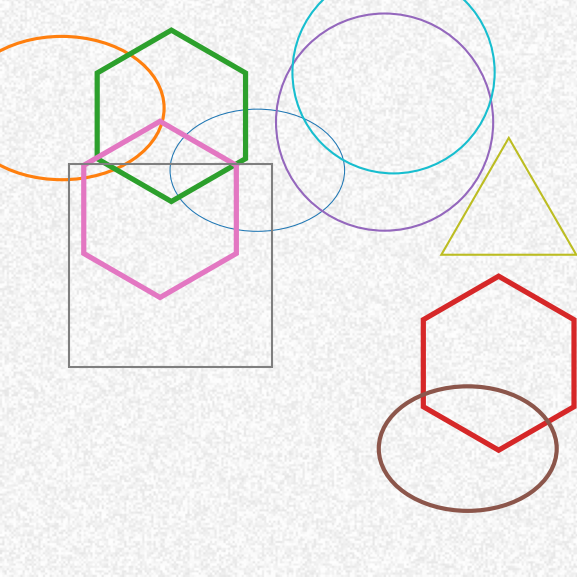[{"shape": "oval", "thickness": 0.5, "radius": 0.76, "center": [0.446, 0.704]}, {"shape": "oval", "thickness": 1.5, "radius": 0.89, "center": [0.107, 0.812]}, {"shape": "hexagon", "thickness": 2.5, "radius": 0.74, "center": [0.297, 0.799]}, {"shape": "hexagon", "thickness": 2.5, "radius": 0.75, "center": [0.863, 0.37]}, {"shape": "circle", "thickness": 1, "radius": 0.94, "center": [0.666, 0.788]}, {"shape": "oval", "thickness": 2, "radius": 0.77, "center": [0.81, 0.222]}, {"shape": "hexagon", "thickness": 2.5, "radius": 0.76, "center": [0.277, 0.637]}, {"shape": "square", "thickness": 1, "radius": 0.88, "center": [0.296, 0.539]}, {"shape": "triangle", "thickness": 1, "radius": 0.67, "center": [0.881, 0.625]}, {"shape": "circle", "thickness": 1, "radius": 0.88, "center": [0.681, 0.874]}]